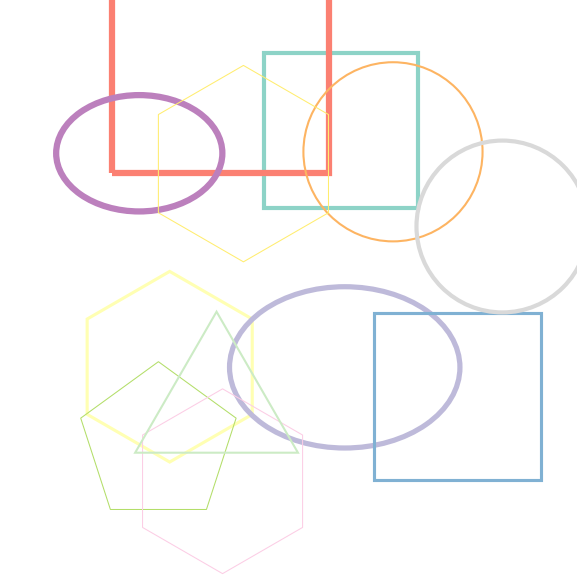[{"shape": "square", "thickness": 2, "radius": 0.67, "center": [0.591, 0.774]}, {"shape": "hexagon", "thickness": 1.5, "radius": 0.83, "center": [0.294, 0.364]}, {"shape": "oval", "thickness": 2.5, "radius": 1.0, "center": [0.597, 0.363]}, {"shape": "square", "thickness": 3, "radius": 0.94, "center": [0.381, 0.887]}, {"shape": "square", "thickness": 1.5, "radius": 0.72, "center": [0.792, 0.313]}, {"shape": "circle", "thickness": 1, "radius": 0.78, "center": [0.68, 0.736]}, {"shape": "pentagon", "thickness": 0.5, "radius": 0.71, "center": [0.274, 0.231]}, {"shape": "hexagon", "thickness": 0.5, "radius": 0.8, "center": [0.385, 0.166]}, {"shape": "circle", "thickness": 2, "radius": 0.74, "center": [0.87, 0.607]}, {"shape": "oval", "thickness": 3, "radius": 0.72, "center": [0.241, 0.734]}, {"shape": "triangle", "thickness": 1, "radius": 0.81, "center": [0.375, 0.297]}, {"shape": "hexagon", "thickness": 0.5, "radius": 0.85, "center": [0.422, 0.716]}]